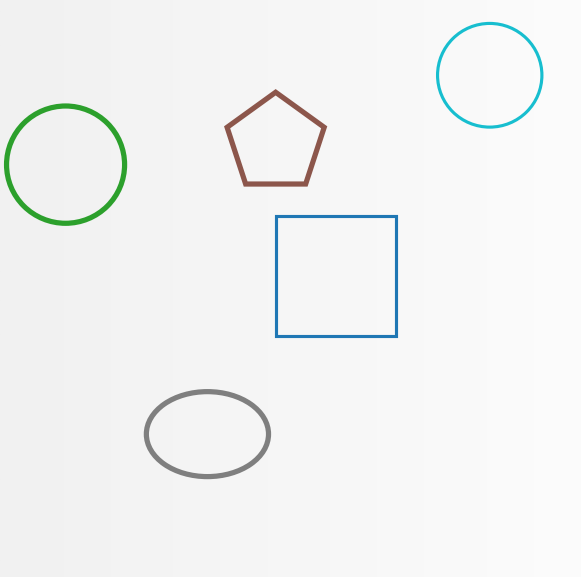[{"shape": "square", "thickness": 1.5, "radius": 0.52, "center": [0.579, 0.521]}, {"shape": "circle", "thickness": 2.5, "radius": 0.51, "center": [0.113, 0.714]}, {"shape": "pentagon", "thickness": 2.5, "radius": 0.44, "center": [0.474, 0.752]}, {"shape": "oval", "thickness": 2.5, "radius": 0.53, "center": [0.357, 0.247]}, {"shape": "circle", "thickness": 1.5, "radius": 0.45, "center": [0.843, 0.869]}]